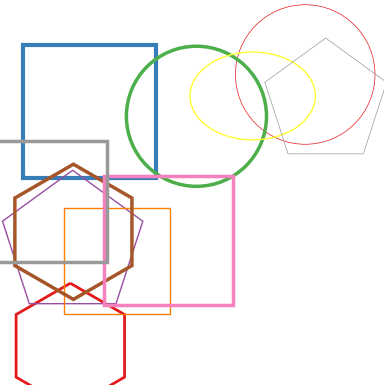[{"shape": "hexagon", "thickness": 2, "radius": 0.81, "center": [0.183, 0.102]}, {"shape": "circle", "thickness": 0.5, "radius": 0.91, "center": [0.793, 0.806]}, {"shape": "square", "thickness": 3, "radius": 0.86, "center": [0.233, 0.711]}, {"shape": "circle", "thickness": 2.5, "radius": 0.91, "center": [0.51, 0.698]}, {"shape": "pentagon", "thickness": 1, "radius": 0.96, "center": [0.189, 0.366]}, {"shape": "square", "thickness": 1, "radius": 0.68, "center": [0.303, 0.322]}, {"shape": "oval", "thickness": 1, "radius": 0.81, "center": [0.656, 0.751]}, {"shape": "hexagon", "thickness": 2.5, "radius": 0.88, "center": [0.191, 0.398]}, {"shape": "square", "thickness": 2.5, "radius": 0.84, "center": [0.438, 0.375]}, {"shape": "square", "thickness": 2.5, "radius": 0.78, "center": [0.122, 0.477]}, {"shape": "pentagon", "thickness": 0.5, "radius": 0.83, "center": [0.846, 0.735]}]